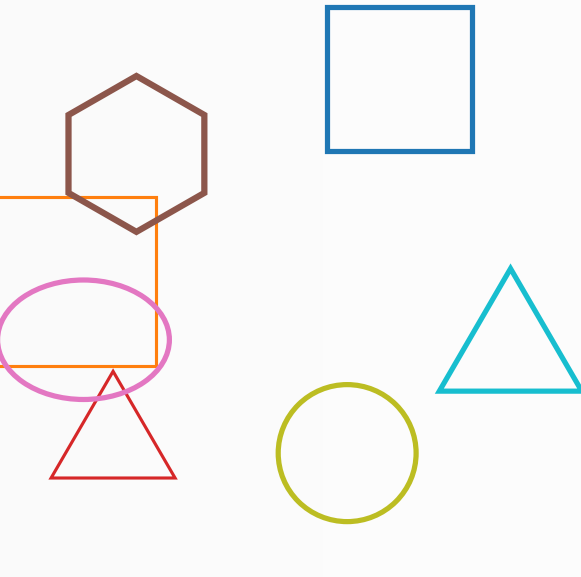[{"shape": "square", "thickness": 2.5, "radius": 0.62, "center": [0.687, 0.863]}, {"shape": "square", "thickness": 1.5, "radius": 0.73, "center": [0.121, 0.511]}, {"shape": "triangle", "thickness": 1.5, "radius": 0.62, "center": [0.195, 0.233]}, {"shape": "hexagon", "thickness": 3, "radius": 0.67, "center": [0.235, 0.733]}, {"shape": "oval", "thickness": 2.5, "radius": 0.74, "center": [0.144, 0.411]}, {"shape": "circle", "thickness": 2.5, "radius": 0.59, "center": [0.597, 0.215]}, {"shape": "triangle", "thickness": 2.5, "radius": 0.71, "center": [0.878, 0.393]}]